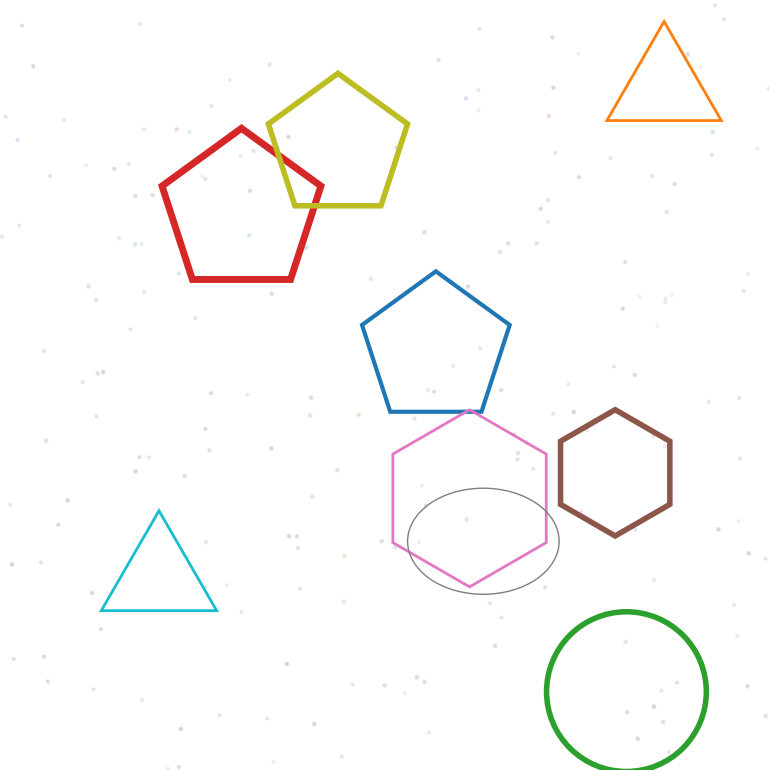[{"shape": "pentagon", "thickness": 1.5, "radius": 0.5, "center": [0.566, 0.547]}, {"shape": "triangle", "thickness": 1, "radius": 0.43, "center": [0.862, 0.886]}, {"shape": "circle", "thickness": 2, "radius": 0.52, "center": [0.814, 0.102]}, {"shape": "pentagon", "thickness": 2.5, "radius": 0.54, "center": [0.314, 0.725]}, {"shape": "hexagon", "thickness": 2, "radius": 0.41, "center": [0.799, 0.386]}, {"shape": "hexagon", "thickness": 1, "radius": 0.57, "center": [0.61, 0.353]}, {"shape": "oval", "thickness": 0.5, "radius": 0.49, "center": [0.628, 0.297]}, {"shape": "pentagon", "thickness": 2, "radius": 0.48, "center": [0.439, 0.81]}, {"shape": "triangle", "thickness": 1, "radius": 0.43, "center": [0.206, 0.25]}]